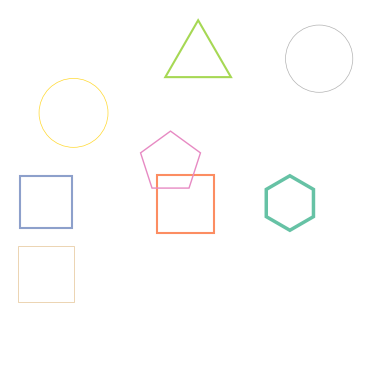[{"shape": "hexagon", "thickness": 2.5, "radius": 0.35, "center": [0.753, 0.473]}, {"shape": "square", "thickness": 1.5, "radius": 0.37, "center": [0.481, 0.469]}, {"shape": "square", "thickness": 1.5, "radius": 0.34, "center": [0.12, 0.476]}, {"shape": "pentagon", "thickness": 1, "radius": 0.41, "center": [0.443, 0.578]}, {"shape": "triangle", "thickness": 1.5, "radius": 0.49, "center": [0.515, 0.849]}, {"shape": "circle", "thickness": 0.5, "radius": 0.45, "center": [0.191, 0.707]}, {"shape": "square", "thickness": 0.5, "radius": 0.37, "center": [0.119, 0.288]}, {"shape": "circle", "thickness": 0.5, "radius": 0.44, "center": [0.829, 0.848]}]